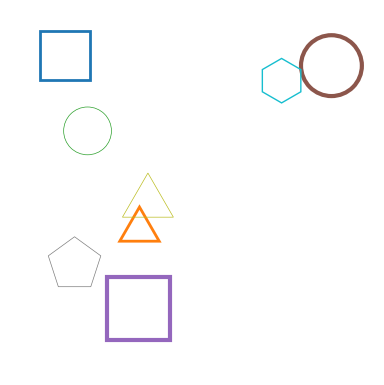[{"shape": "square", "thickness": 2, "radius": 0.32, "center": [0.169, 0.857]}, {"shape": "triangle", "thickness": 2, "radius": 0.3, "center": [0.362, 0.403]}, {"shape": "circle", "thickness": 0.5, "radius": 0.31, "center": [0.227, 0.66]}, {"shape": "square", "thickness": 3, "radius": 0.41, "center": [0.359, 0.199]}, {"shape": "circle", "thickness": 3, "radius": 0.4, "center": [0.861, 0.829]}, {"shape": "pentagon", "thickness": 0.5, "radius": 0.36, "center": [0.194, 0.313]}, {"shape": "triangle", "thickness": 0.5, "radius": 0.38, "center": [0.384, 0.474]}, {"shape": "hexagon", "thickness": 1, "radius": 0.29, "center": [0.731, 0.79]}]